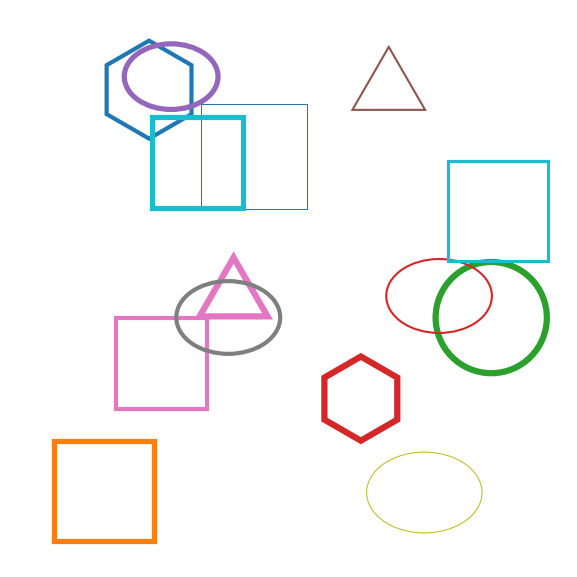[{"shape": "square", "thickness": 0.5, "radius": 0.46, "center": [0.44, 0.728]}, {"shape": "hexagon", "thickness": 2, "radius": 0.42, "center": [0.258, 0.844]}, {"shape": "square", "thickness": 2.5, "radius": 0.43, "center": [0.181, 0.15]}, {"shape": "circle", "thickness": 3, "radius": 0.48, "center": [0.851, 0.449]}, {"shape": "hexagon", "thickness": 3, "radius": 0.36, "center": [0.625, 0.309]}, {"shape": "oval", "thickness": 1, "radius": 0.46, "center": [0.76, 0.487]}, {"shape": "oval", "thickness": 2.5, "radius": 0.41, "center": [0.296, 0.866]}, {"shape": "triangle", "thickness": 1, "radius": 0.36, "center": [0.673, 0.845]}, {"shape": "square", "thickness": 2, "radius": 0.4, "center": [0.28, 0.37]}, {"shape": "triangle", "thickness": 3, "radius": 0.34, "center": [0.404, 0.485]}, {"shape": "oval", "thickness": 2, "radius": 0.45, "center": [0.395, 0.449]}, {"shape": "oval", "thickness": 0.5, "radius": 0.5, "center": [0.735, 0.146]}, {"shape": "square", "thickness": 2.5, "radius": 0.39, "center": [0.341, 0.718]}, {"shape": "square", "thickness": 1.5, "radius": 0.43, "center": [0.862, 0.634]}]